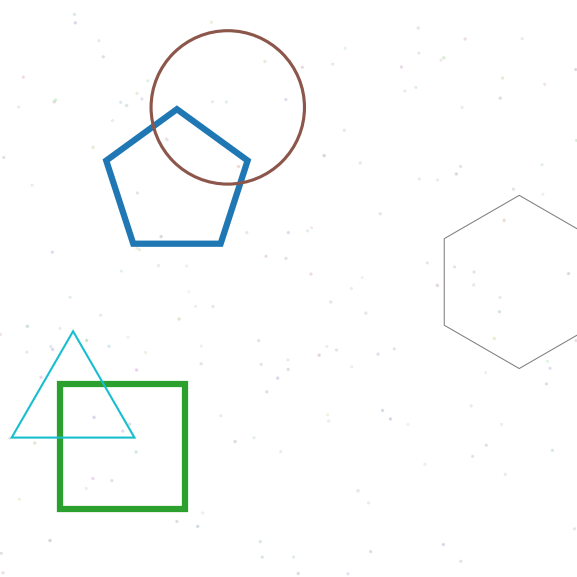[{"shape": "pentagon", "thickness": 3, "radius": 0.64, "center": [0.306, 0.681]}, {"shape": "square", "thickness": 3, "radius": 0.54, "center": [0.212, 0.225]}, {"shape": "circle", "thickness": 1.5, "radius": 0.66, "center": [0.394, 0.813]}, {"shape": "hexagon", "thickness": 0.5, "radius": 0.75, "center": [0.899, 0.511]}, {"shape": "triangle", "thickness": 1, "radius": 0.61, "center": [0.127, 0.303]}]